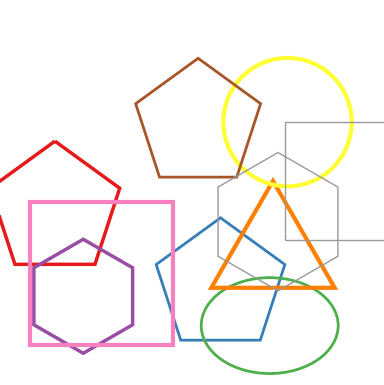[{"shape": "pentagon", "thickness": 2.5, "radius": 0.88, "center": [0.143, 0.457]}, {"shape": "pentagon", "thickness": 2, "radius": 0.88, "center": [0.573, 0.259]}, {"shape": "oval", "thickness": 2, "radius": 0.89, "center": [0.701, 0.154]}, {"shape": "hexagon", "thickness": 2.5, "radius": 0.74, "center": [0.216, 0.23]}, {"shape": "triangle", "thickness": 3, "radius": 0.92, "center": [0.709, 0.345]}, {"shape": "circle", "thickness": 3, "radius": 0.83, "center": [0.747, 0.683]}, {"shape": "pentagon", "thickness": 2, "radius": 0.85, "center": [0.515, 0.678]}, {"shape": "square", "thickness": 3, "radius": 0.93, "center": [0.263, 0.289]}, {"shape": "square", "thickness": 1, "radius": 0.77, "center": [0.893, 0.53]}, {"shape": "hexagon", "thickness": 1, "radius": 0.9, "center": [0.722, 0.424]}]